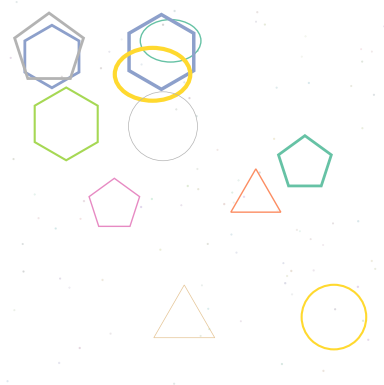[{"shape": "oval", "thickness": 1, "radius": 0.39, "center": [0.443, 0.894]}, {"shape": "pentagon", "thickness": 2, "radius": 0.36, "center": [0.792, 0.575]}, {"shape": "triangle", "thickness": 1, "radius": 0.37, "center": [0.664, 0.486]}, {"shape": "hexagon", "thickness": 2, "radius": 0.41, "center": [0.135, 0.853]}, {"shape": "hexagon", "thickness": 2.5, "radius": 0.49, "center": [0.419, 0.865]}, {"shape": "pentagon", "thickness": 1, "radius": 0.34, "center": [0.297, 0.468]}, {"shape": "hexagon", "thickness": 1.5, "radius": 0.47, "center": [0.172, 0.678]}, {"shape": "oval", "thickness": 3, "radius": 0.49, "center": [0.396, 0.807]}, {"shape": "circle", "thickness": 1.5, "radius": 0.42, "center": [0.867, 0.176]}, {"shape": "triangle", "thickness": 0.5, "radius": 0.46, "center": [0.479, 0.169]}, {"shape": "pentagon", "thickness": 2, "radius": 0.47, "center": [0.127, 0.872]}, {"shape": "circle", "thickness": 0.5, "radius": 0.45, "center": [0.423, 0.672]}]